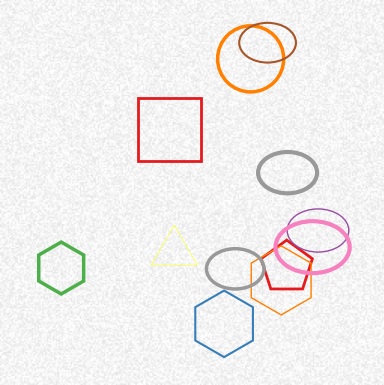[{"shape": "pentagon", "thickness": 2, "radius": 0.35, "center": [0.745, 0.306]}, {"shape": "square", "thickness": 2, "radius": 0.41, "center": [0.44, 0.664]}, {"shape": "hexagon", "thickness": 1.5, "radius": 0.43, "center": [0.582, 0.159]}, {"shape": "hexagon", "thickness": 2.5, "radius": 0.34, "center": [0.159, 0.304]}, {"shape": "oval", "thickness": 1, "radius": 0.4, "center": [0.826, 0.401]}, {"shape": "hexagon", "thickness": 1, "radius": 0.45, "center": [0.73, 0.272]}, {"shape": "circle", "thickness": 2.5, "radius": 0.43, "center": [0.651, 0.847]}, {"shape": "triangle", "thickness": 0.5, "radius": 0.35, "center": [0.453, 0.346]}, {"shape": "oval", "thickness": 1.5, "radius": 0.37, "center": [0.695, 0.889]}, {"shape": "oval", "thickness": 3, "radius": 0.48, "center": [0.812, 0.358]}, {"shape": "oval", "thickness": 3, "radius": 0.38, "center": [0.747, 0.552]}, {"shape": "oval", "thickness": 2.5, "radius": 0.37, "center": [0.611, 0.302]}]